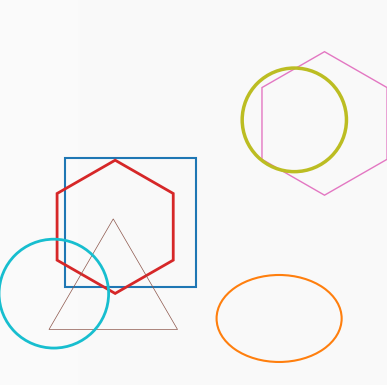[{"shape": "square", "thickness": 1.5, "radius": 0.84, "center": [0.337, 0.423]}, {"shape": "oval", "thickness": 1.5, "radius": 0.81, "center": [0.72, 0.173]}, {"shape": "hexagon", "thickness": 2, "radius": 0.87, "center": [0.297, 0.411]}, {"shape": "triangle", "thickness": 0.5, "radius": 0.96, "center": [0.292, 0.24]}, {"shape": "hexagon", "thickness": 1, "radius": 0.93, "center": [0.837, 0.679]}, {"shape": "circle", "thickness": 2.5, "radius": 0.67, "center": [0.76, 0.689]}, {"shape": "circle", "thickness": 2, "radius": 0.71, "center": [0.139, 0.237]}]